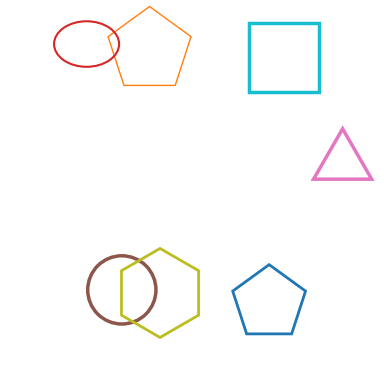[{"shape": "pentagon", "thickness": 2, "radius": 0.5, "center": [0.699, 0.213]}, {"shape": "pentagon", "thickness": 1, "radius": 0.57, "center": [0.388, 0.87]}, {"shape": "oval", "thickness": 1.5, "radius": 0.42, "center": [0.225, 0.886]}, {"shape": "circle", "thickness": 2.5, "radius": 0.44, "center": [0.316, 0.247]}, {"shape": "triangle", "thickness": 2.5, "radius": 0.44, "center": [0.89, 0.578]}, {"shape": "hexagon", "thickness": 2, "radius": 0.58, "center": [0.416, 0.239]}, {"shape": "square", "thickness": 2.5, "radius": 0.45, "center": [0.738, 0.85]}]